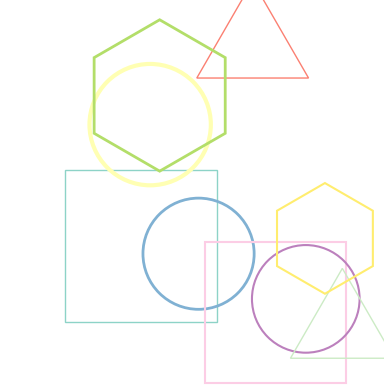[{"shape": "square", "thickness": 1, "radius": 0.99, "center": [0.366, 0.36]}, {"shape": "circle", "thickness": 3, "radius": 0.79, "center": [0.39, 0.676]}, {"shape": "triangle", "thickness": 1, "radius": 0.84, "center": [0.656, 0.881]}, {"shape": "circle", "thickness": 2, "radius": 0.72, "center": [0.516, 0.341]}, {"shape": "hexagon", "thickness": 2, "radius": 0.98, "center": [0.415, 0.752]}, {"shape": "square", "thickness": 1.5, "radius": 0.92, "center": [0.716, 0.189]}, {"shape": "circle", "thickness": 1.5, "radius": 0.7, "center": [0.794, 0.224]}, {"shape": "triangle", "thickness": 1, "radius": 0.78, "center": [0.889, 0.147]}, {"shape": "hexagon", "thickness": 1.5, "radius": 0.72, "center": [0.844, 0.381]}]